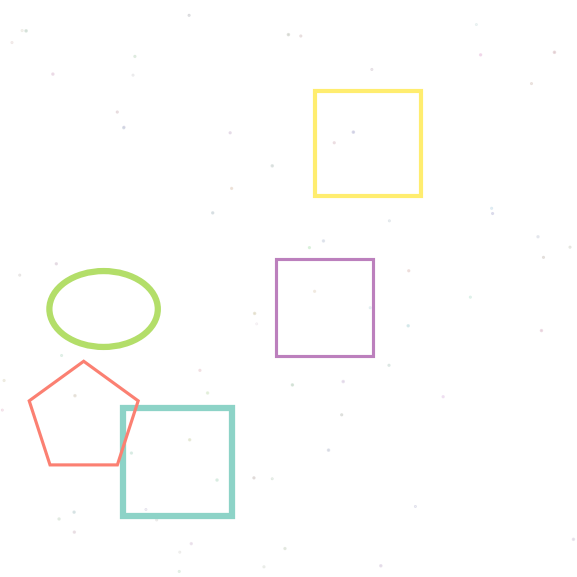[{"shape": "square", "thickness": 3, "radius": 0.47, "center": [0.307, 0.199]}, {"shape": "pentagon", "thickness": 1.5, "radius": 0.5, "center": [0.145, 0.274]}, {"shape": "oval", "thickness": 3, "radius": 0.47, "center": [0.179, 0.464]}, {"shape": "square", "thickness": 1.5, "radius": 0.42, "center": [0.562, 0.467]}, {"shape": "square", "thickness": 2, "radius": 0.46, "center": [0.637, 0.751]}]